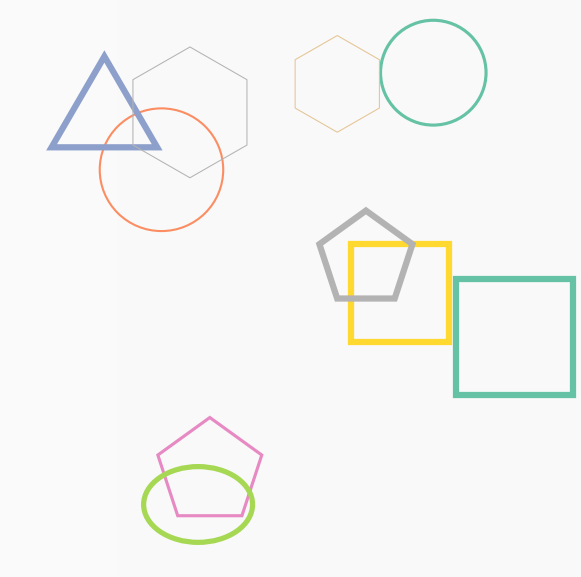[{"shape": "square", "thickness": 3, "radius": 0.5, "center": [0.885, 0.415]}, {"shape": "circle", "thickness": 1.5, "radius": 0.45, "center": [0.745, 0.873]}, {"shape": "circle", "thickness": 1, "radius": 0.53, "center": [0.278, 0.705]}, {"shape": "triangle", "thickness": 3, "radius": 0.52, "center": [0.18, 0.796]}, {"shape": "pentagon", "thickness": 1.5, "radius": 0.47, "center": [0.361, 0.182]}, {"shape": "oval", "thickness": 2.5, "radius": 0.47, "center": [0.341, 0.126]}, {"shape": "square", "thickness": 3, "radius": 0.42, "center": [0.688, 0.492]}, {"shape": "hexagon", "thickness": 0.5, "radius": 0.42, "center": [0.58, 0.854]}, {"shape": "hexagon", "thickness": 0.5, "radius": 0.57, "center": [0.327, 0.805]}, {"shape": "pentagon", "thickness": 3, "radius": 0.42, "center": [0.63, 0.55]}]